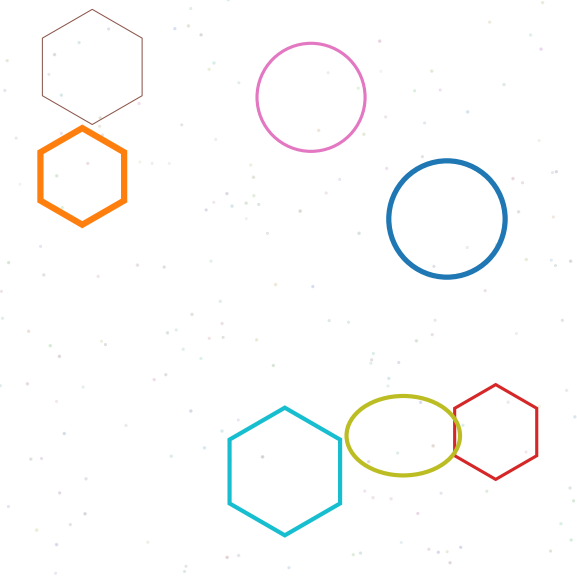[{"shape": "circle", "thickness": 2.5, "radius": 0.5, "center": [0.774, 0.62]}, {"shape": "hexagon", "thickness": 3, "radius": 0.42, "center": [0.142, 0.694]}, {"shape": "hexagon", "thickness": 1.5, "radius": 0.41, "center": [0.858, 0.251]}, {"shape": "hexagon", "thickness": 0.5, "radius": 0.5, "center": [0.16, 0.883]}, {"shape": "circle", "thickness": 1.5, "radius": 0.47, "center": [0.539, 0.831]}, {"shape": "oval", "thickness": 2, "radius": 0.49, "center": [0.698, 0.245]}, {"shape": "hexagon", "thickness": 2, "radius": 0.55, "center": [0.493, 0.183]}]